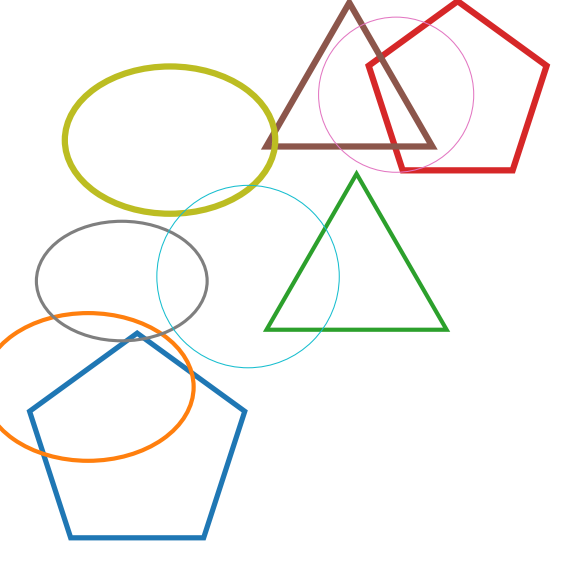[{"shape": "pentagon", "thickness": 2.5, "radius": 0.98, "center": [0.238, 0.226]}, {"shape": "oval", "thickness": 2, "radius": 0.91, "center": [0.153, 0.329]}, {"shape": "triangle", "thickness": 2, "radius": 0.9, "center": [0.617, 0.518]}, {"shape": "pentagon", "thickness": 3, "radius": 0.81, "center": [0.792, 0.835]}, {"shape": "triangle", "thickness": 3, "radius": 0.83, "center": [0.605, 0.828]}, {"shape": "circle", "thickness": 0.5, "radius": 0.67, "center": [0.686, 0.835]}, {"shape": "oval", "thickness": 1.5, "radius": 0.74, "center": [0.211, 0.512]}, {"shape": "oval", "thickness": 3, "radius": 0.91, "center": [0.294, 0.757]}, {"shape": "circle", "thickness": 0.5, "radius": 0.79, "center": [0.43, 0.52]}]